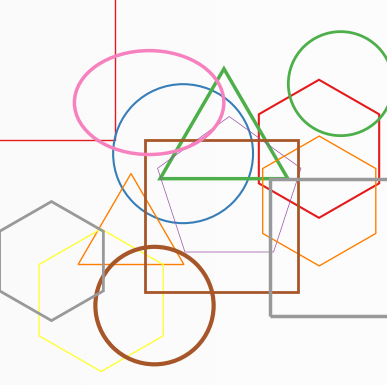[{"shape": "square", "thickness": 1, "radius": 0.96, "center": [0.106, 0.827]}, {"shape": "hexagon", "thickness": 1.5, "radius": 0.9, "center": [0.823, 0.614]}, {"shape": "circle", "thickness": 1.5, "radius": 0.9, "center": [0.472, 0.601]}, {"shape": "circle", "thickness": 2, "radius": 0.68, "center": [0.879, 0.783]}, {"shape": "triangle", "thickness": 2.5, "radius": 0.95, "center": [0.578, 0.631]}, {"shape": "pentagon", "thickness": 0.5, "radius": 0.97, "center": [0.592, 0.503]}, {"shape": "triangle", "thickness": 1, "radius": 0.79, "center": [0.338, 0.392]}, {"shape": "hexagon", "thickness": 1, "radius": 0.84, "center": [0.824, 0.478]}, {"shape": "hexagon", "thickness": 1, "radius": 0.93, "center": [0.261, 0.22]}, {"shape": "circle", "thickness": 3, "radius": 0.76, "center": [0.399, 0.206]}, {"shape": "square", "thickness": 2, "radius": 0.99, "center": [0.572, 0.439]}, {"shape": "oval", "thickness": 2.5, "radius": 0.96, "center": [0.385, 0.734]}, {"shape": "hexagon", "thickness": 2, "radius": 0.77, "center": [0.133, 0.322]}, {"shape": "square", "thickness": 2.5, "radius": 0.89, "center": [0.875, 0.357]}]